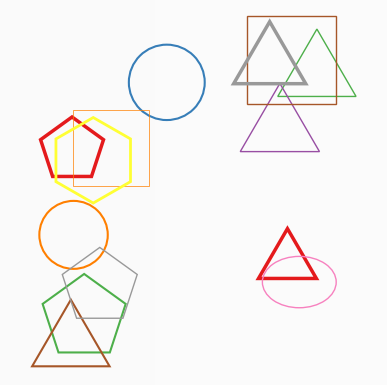[{"shape": "triangle", "thickness": 2.5, "radius": 0.43, "center": [0.742, 0.32]}, {"shape": "pentagon", "thickness": 2.5, "radius": 0.43, "center": [0.186, 0.611]}, {"shape": "circle", "thickness": 1.5, "radius": 0.49, "center": [0.43, 0.786]}, {"shape": "pentagon", "thickness": 1.5, "radius": 0.56, "center": [0.217, 0.176]}, {"shape": "triangle", "thickness": 1, "radius": 0.58, "center": [0.818, 0.808]}, {"shape": "triangle", "thickness": 1, "radius": 0.59, "center": [0.722, 0.665]}, {"shape": "circle", "thickness": 1.5, "radius": 0.44, "center": [0.19, 0.39]}, {"shape": "square", "thickness": 0.5, "radius": 0.49, "center": [0.286, 0.615]}, {"shape": "hexagon", "thickness": 2, "radius": 0.56, "center": [0.241, 0.584]}, {"shape": "triangle", "thickness": 1.5, "radius": 0.58, "center": [0.183, 0.106]}, {"shape": "square", "thickness": 1, "radius": 0.57, "center": [0.752, 0.844]}, {"shape": "oval", "thickness": 1, "radius": 0.48, "center": [0.772, 0.267]}, {"shape": "pentagon", "thickness": 1, "radius": 0.51, "center": [0.257, 0.256]}, {"shape": "triangle", "thickness": 2.5, "radius": 0.54, "center": [0.696, 0.836]}]